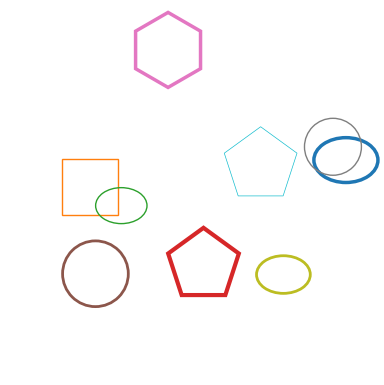[{"shape": "oval", "thickness": 2.5, "radius": 0.42, "center": [0.898, 0.584]}, {"shape": "square", "thickness": 1, "radius": 0.36, "center": [0.234, 0.514]}, {"shape": "oval", "thickness": 1, "radius": 0.33, "center": [0.315, 0.466]}, {"shape": "pentagon", "thickness": 3, "radius": 0.48, "center": [0.529, 0.312]}, {"shape": "circle", "thickness": 2, "radius": 0.43, "center": [0.248, 0.289]}, {"shape": "hexagon", "thickness": 2.5, "radius": 0.49, "center": [0.437, 0.87]}, {"shape": "circle", "thickness": 1, "radius": 0.37, "center": [0.865, 0.619]}, {"shape": "oval", "thickness": 2, "radius": 0.35, "center": [0.736, 0.287]}, {"shape": "pentagon", "thickness": 0.5, "radius": 0.5, "center": [0.677, 0.571]}]